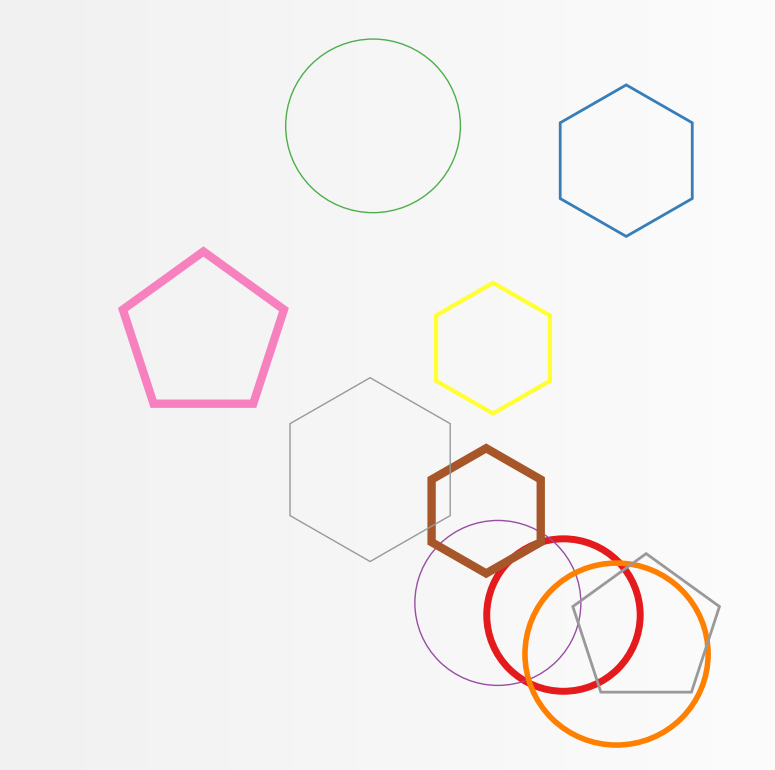[{"shape": "circle", "thickness": 2.5, "radius": 0.5, "center": [0.727, 0.201]}, {"shape": "hexagon", "thickness": 1, "radius": 0.49, "center": [0.808, 0.791]}, {"shape": "circle", "thickness": 0.5, "radius": 0.56, "center": [0.481, 0.837]}, {"shape": "circle", "thickness": 0.5, "radius": 0.54, "center": [0.642, 0.217]}, {"shape": "circle", "thickness": 2, "radius": 0.59, "center": [0.796, 0.151]}, {"shape": "hexagon", "thickness": 1.5, "radius": 0.42, "center": [0.636, 0.548]}, {"shape": "hexagon", "thickness": 3, "radius": 0.41, "center": [0.627, 0.337]}, {"shape": "pentagon", "thickness": 3, "radius": 0.55, "center": [0.262, 0.564]}, {"shape": "hexagon", "thickness": 0.5, "radius": 0.6, "center": [0.478, 0.39]}, {"shape": "pentagon", "thickness": 1, "radius": 0.5, "center": [0.834, 0.182]}]